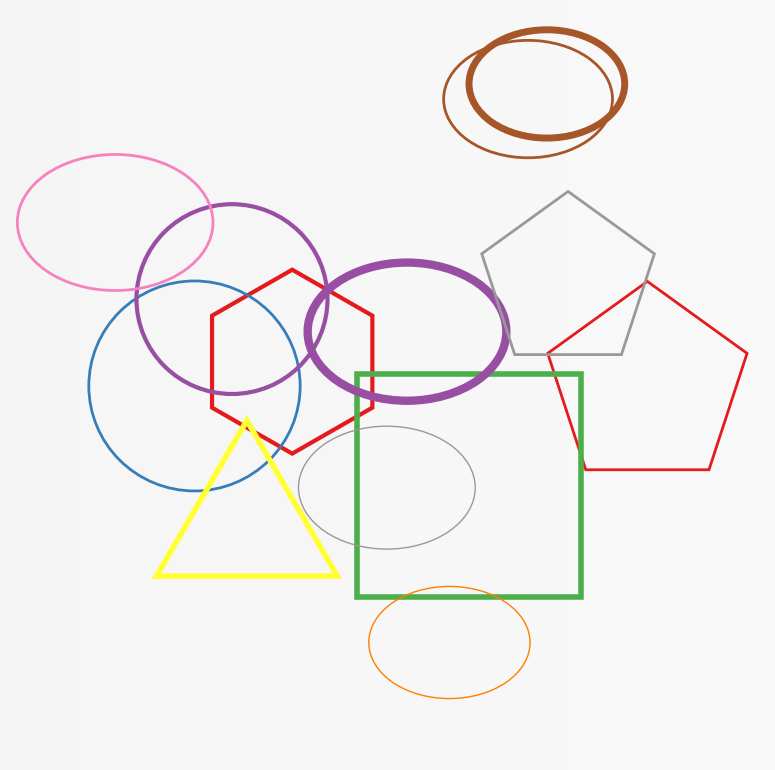[{"shape": "pentagon", "thickness": 1, "radius": 0.68, "center": [0.835, 0.499]}, {"shape": "hexagon", "thickness": 1.5, "radius": 0.6, "center": [0.377, 0.53]}, {"shape": "circle", "thickness": 1, "radius": 0.68, "center": [0.251, 0.499]}, {"shape": "square", "thickness": 2, "radius": 0.72, "center": [0.606, 0.37]}, {"shape": "oval", "thickness": 3, "radius": 0.64, "center": [0.525, 0.569]}, {"shape": "circle", "thickness": 1.5, "radius": 0.62, "center": [0.299, 0.612]}, {"shape": "oval", "thickness": 0.5, "radius": 0.52, "center": [0.58, 0.166]}, {"shape": "triangle", "thickness": 2, "radius": 0.67, "center": [0.319, 0.319]}, {"shape": "oval", "thickness": 2.5, "radius": 0.5, "center": [0.706, 0.891]}, {"shape": "oval", "thickness": 1, "radius": 0.54, "center": [0.681, 0.871]}, {"shape": "oval", "thickness": 1, "radius": 0.63, "center": [0.149, 0.711]}, {"shape": "pentagon", "thickness": 1, "radius": 0.59, "center": [0.733, 0.634]}, {"shape": "oval", "thickness": 0.5, "radius": 0.57, "center": [0.499, 0.367]}]